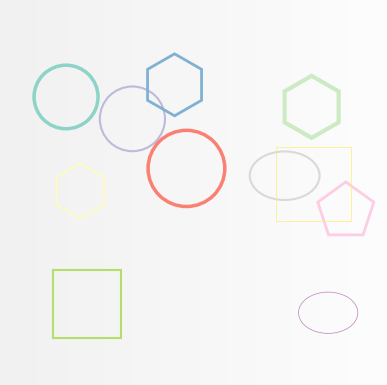[{"shape": "circle", "thickness": 2.5, "radius": 0.41, "center": [0.17, 0.748]}, {"shape": "hexagon", "thickness": 1, "radius": 0.36, "center": [0.207, 0.504]}, {"shape": "circle", "thickness": 1.5, "radius": 0.42, "center": [0.342, 0.691]}, {"shape": "circle", "thickness": 2.5, "radius": 0.49, "center": [0.481, 0.563]}, {"shape": "hexagon", "thickness": 2, "radius": 0.4, "center": [0.45, 0.78]}, {"shape": "square", "thickness": 1.5, "radius": 0.44, "center": [0.224, 0.21]}, {"shape": "pentagon", "thickness": 2, "radius": 0.38, "center": [0.892, 0.451]}, {"shape": "oval", "thickness": 1.5, "radius": 0.45, "center": [0.735, 0.544]}, {"shape": "oval", "thickness": 0.5, "radius": 0.38, "center": [0.847, 0.188]}, {"shape": "hexagon", "thickness": 3, "radius": 0.4, "center": [0.804, 0.722]}, {"shape": "square", "thickness": 0.5, "radius": 0.49, "center": [0.808, 0.522]}]